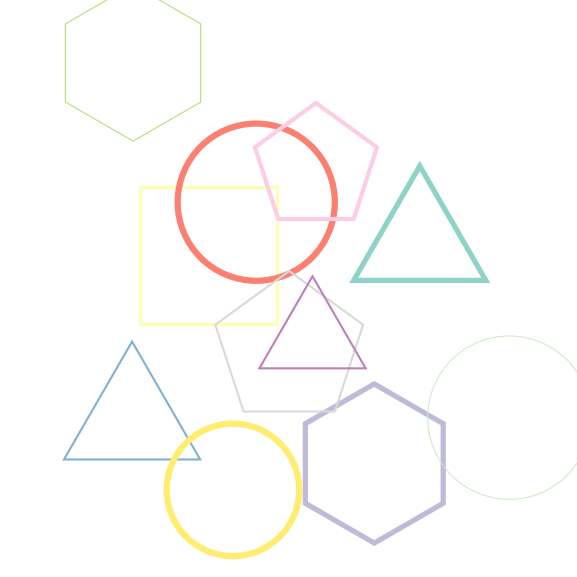[{"shape": "triangle", "thickness": 2.5, "radius": 0.66, "center": [0.727, 0.58]}, {"shape": "square", "thickness": 1.5, "radius": 0.59, "center": [0.361, 0.556]}, {"shape": "hexagon", "thickness": 2.5, "radius": 0.69, "center": [0.648, 0.197]}, {"shape": "circle", "thickness": 3, "radius": 0.68, "center": [0.444, 0.649]}, {"shape": "triangle", "thickness": 1, "radius": 0.68, "center": [0.229, 0.272]}, {"shape": "hexagon", "thickness": 0.5, "radius": 0.68, "center": [0.23, 0.89]}, {"shape": "pentagon", "thickness": 2, "radius": 0.56, "center": [0.547, 0.71]}, {"shape": "pentagon", "thickness": 1, "radius": 0.67, "center": [0.501, 0.395]}, {"shape": "triangle", "thickness": 1, "radius": 0.53, "center": [0.541, 0.414]}, {"shape": "circle", "thickness": 0.5, "radius": 0.71, "center": [0.882, 0.276]}, {"shape": "circle", "thickness": 3, "radius": 0.57, "center": [0.403, 0.151]}]